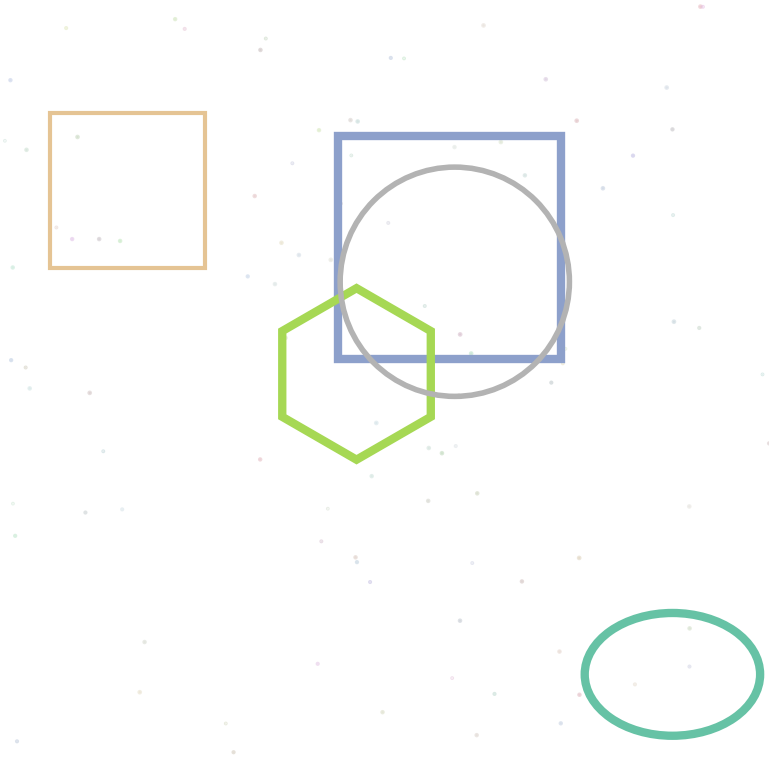[{"shape": "oval", "thickness": 3, "radius": 0.57, "center": [0.873, 0.124]}, {"shape": "square", "thickness": 3, "radius": 0.72, "center": [0.584, 0.678]}, {"shape": "hexagon", "thickness": 3, "radius": 0.56, "center": [0.463, 0.514]}, {"shape": "square", "thickness": 1.5, "radius": 0.5, "center": [0.165, 0.753]}, {"shape": "circle", "thickness": 2, "radius": 0.74, "center": [0.591, 0.634]}]